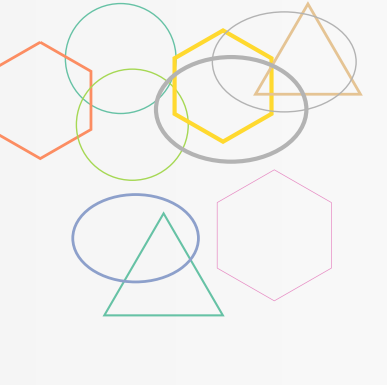[{"shape": "triangle", "thickness": 1.5, "radius": 0.88, "center": [0.422, 0.269]}, {"shape": "circle", "thickness": 1, "radius": 0.71, "center": [0.312, 0.848]}, {"shape": "hexagon", "thickness": 2, "radius": 0.76, "center": [0.104, 0.739]}, {"shape": "oval", "thickness": 2, "radius": 0.81, "center": [0.35, 0.381]}, {"shape": "hexagon", "thickness": 0.5, "radius": 0.85, "center": [0.708, 0.389]}, {"shape": "circle", "thickness": 1, "radius": 0.72, "center": [0.341, 0.676]}, {"shape": "hexagon", "thickness": 3, "radius": 0.72, "center": [0.576, 0.776]}, {"shape": "triangle", "thickness": 2, "radius": 0.78, "center": [0.795, 0.833]}, {"shape": "oval", "thickness": 1, "radius": 0.93, "center": [0.734, 0.839]}, {"shape": "oval", "thickness": 3, "radius": 0.97, "center": [0.597, 0.716]}]